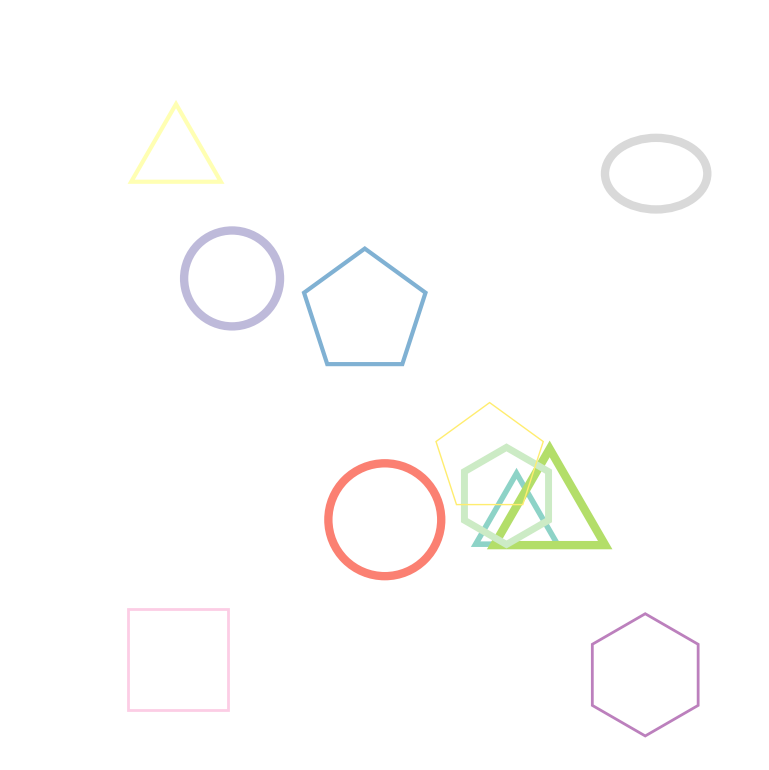[{"shape": "triangle", "thickness": 2, "radius": 0.31, "center": [0.671, 0.324]}, {"shape": "triangle", "thickness": 1.5, "radius": 0.34, "center": [0.229, 0.798]}, {"shape": "circle", "thickness": 3, "radius": 0.31, "center": [0.301, 0.638]}, {"shape": "circle", "thickness": 3, "radius": 0.37, "center": [0.5, 0.325]}, {"shape": "pentagon", "thickness": 1.5, "radius": 0.41, "center": [0.474, 0.594]}, {"shape": "triangle", "thickness": 3, "radius": 0.42, "center": [0.714, 0.334]}, {"shape": "square", "thickness": 1, "radius": 0.33, "center": [0.231, 0.143]}, {"shape": "oval", "thickness": 3, "radius": 0.33, "center": [0.852, 0.774]}, {"shape": "hexagon", "thickness": 1, "radius": 0.4, "center": [0.838, 0.124]}, {"shape": "hexagon", "thickness": 2.5, "radius": 0.32, "center": [0.658, 0.356]}, {"shape": "pentagon", "thickness": 0.5, "radius": 0.37, "center": [0.636, 0.404]}]